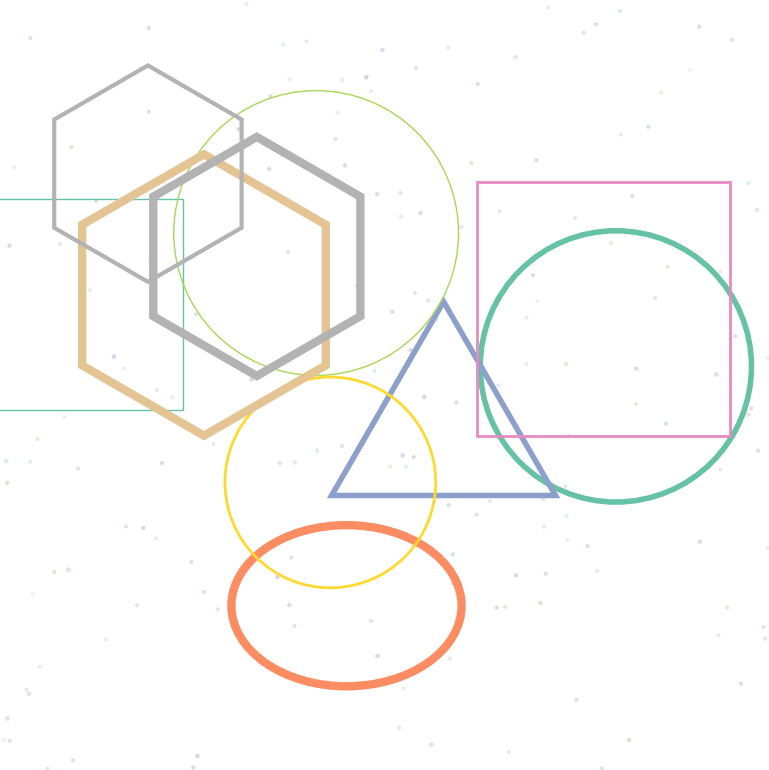[{"shape": "square", "thickness": 0.5, "radius": 0.68, "center": [0.101, 0.604]}, {"shape": "circle", "thickness": 2, "radius": 0.88, "center": [0.8, 0.524]}, {"shape": "oval", "thickness": 3, "radius": 0.75, "center": [0.45, 0.213]}, {"shape": "triangle", "thickness": 2, "radius": 0.84, "center": [0.576, 0.44]}, {"shape": "square", "thickness": 1, "radius": 0.82, "center": [0.783, 0.599]}, {"shape": "circle", "thickness": 0.5, "radius": 0.92, "center": [0.411, 0.697]}, {"shape": "circle", "thickness": 1, "radius": 0.68, "center": [0.429, 0.373]}, {"shape": "hexagon", "thickness": 3, "radius": 0.91, "center": [0.265, 0.617]}, {"shape": "hexagon", "thickness": 3, "radius": 0.78, "center": [0.334, 0.667]}, {"shape": "hexagon", "thickness": 1.5, "radius": 0.7, "center": [0.192, 0.774]}]